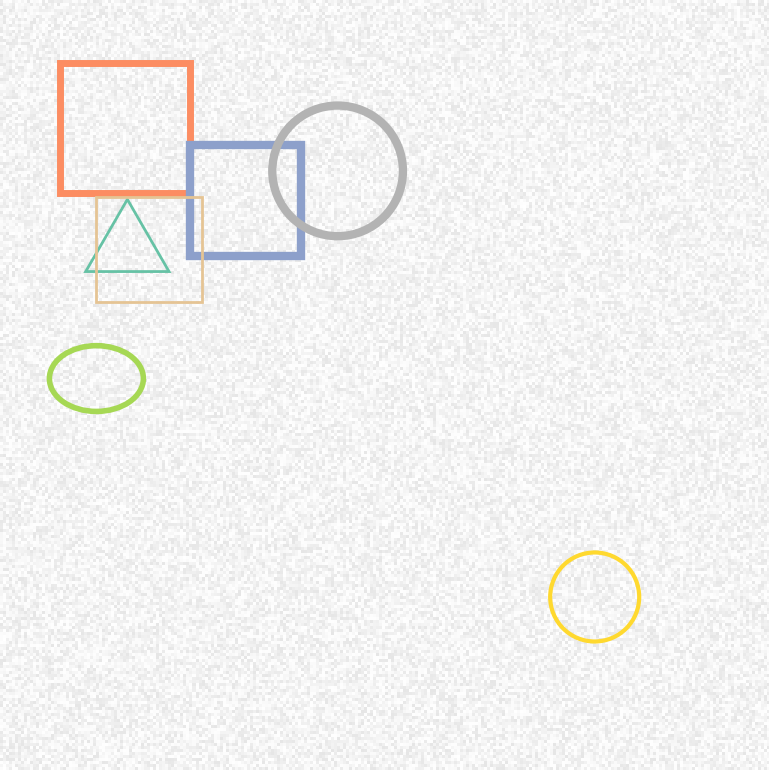[{"shape": "triangle", "thickness": 1, "radius": 0.31, "center": [0.165, 0.679]}, {"shape": "square", "thickness": 2.5, "radius": 0.42, "center": [0.163, 0.834]}, {"shape": "square", "thickness": 3, "radius": 0.36, "center": [0.319, 0.739]}, {"shape": "oval", "thickness": 2, "radius": 0.31, "center": [0.125, 0.508]}, {"shape": "circle", "thickness": 1.5, "radius": 0.29, "center": [0.772, 0.225]}, {"shape": "square", "thickness": 1, "radius": 0.34, "center": [0.194, 0.676]}, {"shape": "circle", "thickness": 3, "radius": 0.42, "center": [0.438, 0.778]}]